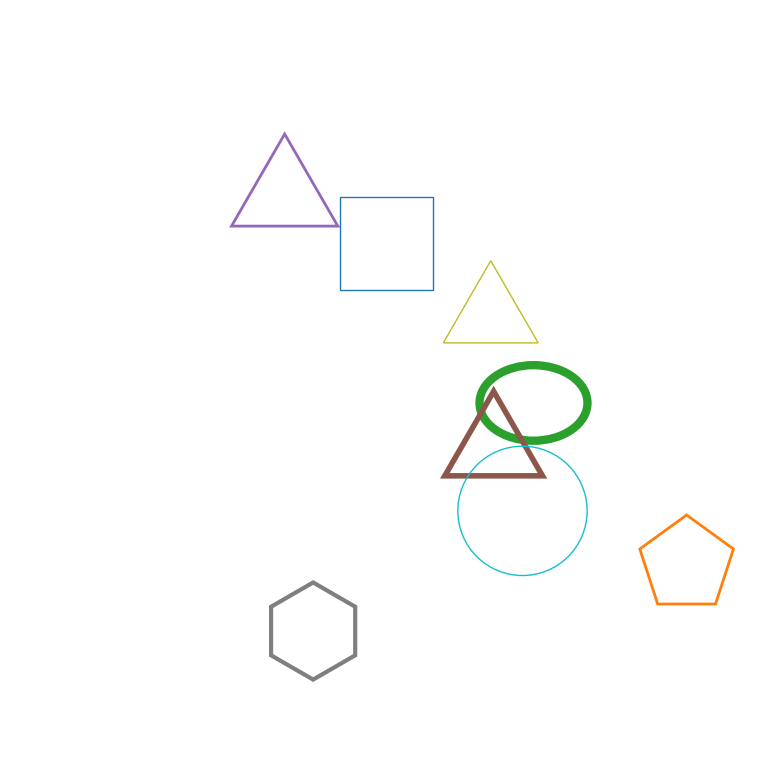[{"shape": "square", "thickness": 0.5, "radius": 0.3, "center": [0.502, 0.684]}, {"shape": "pentagon", "thickness": 1, "radius": 0.32, "center": [0.892, 0.267]}, {"shape": "oval", "thickness": 3, "radius": 0.35, "center": [0.693, 0.477]}, {"shape": "triangle", "thickness": 1, "radius": 0.4, "center": [0.37, 0.746]}, {"shape": "triangle", "thickness": 2, "radius": 0.37, "center": [0.641, 0.419]}, {"shape": "hexagon", "thickness": 1.5, "radius": 0.32, "center": [0.407, 0.18]}, {"shape": "triangle", "thickness": 0.5, "radius": 0.36, "center": [0.637, 0.59]}, {"shape": "circle", "thickness": 0.5, "radius": 0.42, "center": [0.679, 0.337]}]